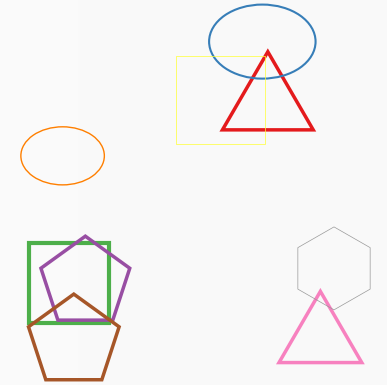[{"shape": "triangle", "thickness": 2.5, "radius": 0.68, "center": [0.691, 0.73]}, {"shape": "oval", "thickness": 1.5, "radius": 0.69, "center": [0.677, 0.892]}, {"shape": "square", "thickness": 3, "radius": 0.52, "center": [0.178, 0.266]}, {"shape": "pentagon", "thickness": 2.5, "radius": 0.6, "center": [0.22, 0.266]}, {"shape": "oval", "thickness": 1, "radius": 0.54, "center": [0.162, 0.595]}, {"shape": "square", "thickness": 0.5, "radius": 0.57, "center": [0.57, 0.74]}, {"shape": "pentagon", "thickness": 2.5, "radius": 0.61, "center": [0.19, 0.113]}, {"shape": "triangle", "thickness": 2.5, "radius": 0.62, "center": [0.827, 0.12]}, {"shape": "hexagon", "thickness": 0.5, "radius": 0.54, "center": [0.862, 0.303]}]